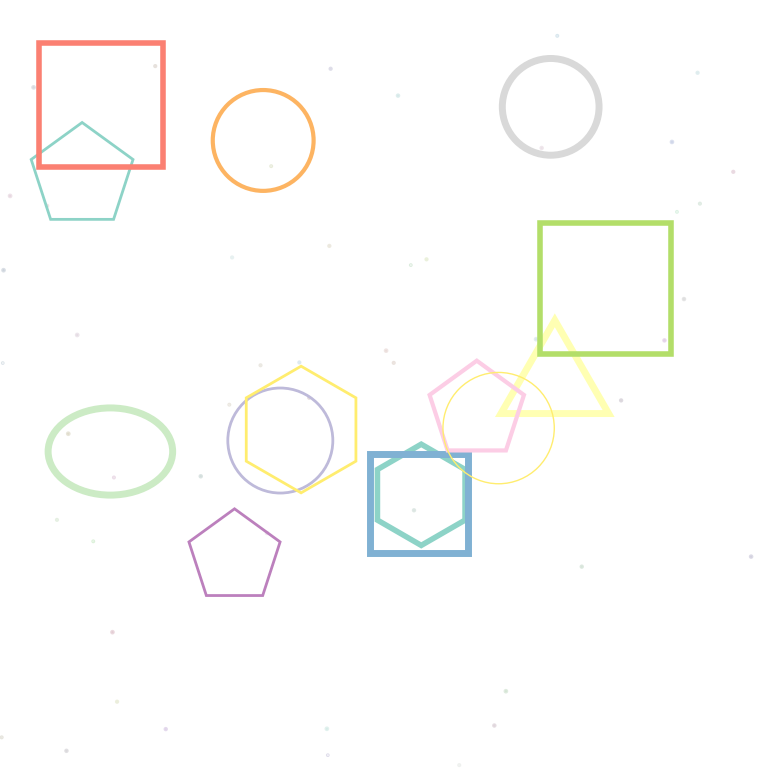[{"shape": "pentagon", "thickness": 1, "radius": 0.35, "center": [0.107, 0.771]}, {"shape": "hexagon", "thickness": 2, "radius": 0.33, "center": [0.547, 0.357]}, {"shape": "triangle", "thickness": 2.5, "radius": 0.4, "center": [0.721, 0.503]}, {"shape": "circle", "thickness": 1, "radius": 0.34, "center": [0.364, 0.428]}, {"shape": "square", "thickness": 2, "radius": 0.4, "center": [0.131, 0.864]}, {"shape": "square", "thickness": 2.5, "radius": 0.32, "center": [0.544, 0.347]}, {"shape": "circle", "thickness": 1.5, "radius": 0.33, "center": [0.342, 0.818]}, {"shape": "square", "thickness": 2, "radius": 0.42, "center": [0.787, 0.625]}, {"shape": "pentagon", "thickness": 1.5, "radius": 0.32, "center": [0.619, 0.467]}, {"shape": "circle", "thickness": 2.5, "radius": 0.31, "center": [0.715, 0.861]}, {"shape": "pentagon", "thickness": 1, "radius": 0.31, "center": [0.305, 0.277]}, {"shape": "oval", "thickness": 2.5, "radius": 0.4, "center": [0.143, 0.414]}, {"shape": "circle", "thickness": 0.5, "radius": 0.36, "center": [0.648, 0.444]}, {"shape": "hexagon", "thickness": 1, "radius": 0.41, "center": [0.391, 0.442]}]